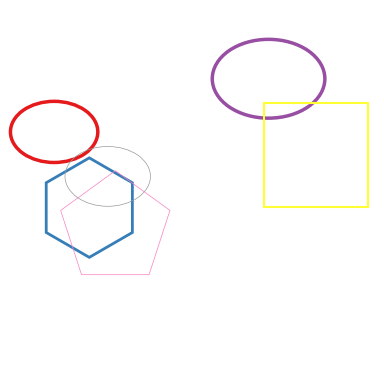[{"shape": "oval", "thickness": 2.5, "radius": 0.57, "center": [0.141, 0.657]}, {"shape": "hexagon", "thickness": 2, "radius": 0.65, "center": [0.232, 0.461]}, {"shape": "oval", "thickness": 2.5, "radius": 0.73, "center": [0.698, 0.795]}, {"shape": "square", "thickness": 1.5, "radius": 0.68, "center": [0.82, 0.598]}, {"shape": "pentagon", "thickness": 0.5, "radius": 0.75, "center": [0.299, 0.407]}, {"shape": "oval", "thickness": 0.5, "radius": 0.55, "center": [0.28, 0.542]}]